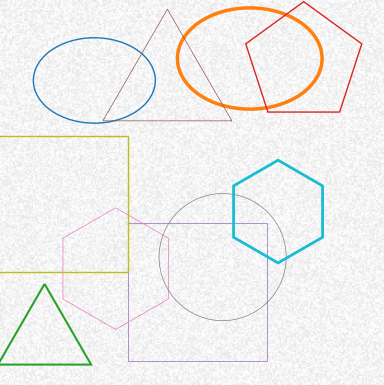[{"shape": "oval", "thickness": 1, "radius": 0.79, "center": [0.245, 0.791]}, {"shape": "oval", "thickness": 2.5, "radius": 0.94, "center": [0.649, 0.848]}, {"shape": "triangle", "thickness": 1.5, "radius": 0.7, "center": [0.116, 0.123]}, {"shape": "pentagon", "thickness": 1, "radius": 0.79, "center": [0.789, 0.837]}, {"shape": "square", "thickness": 0.5, "radius": 0.9, "center": [0.513, 0.242]}, {"shape": "triangle", "thickness": 0.5, "radius": 0.97, "center": [0.435, 0.783]}, {"shape": "hexagon", "thickness": 0.5, "radius": 0.79, "center": [0.3, 0.302]}, {"shape": "circle", "thickness": 0.5, "radius": 0.83, "center": [0.578, 0.332]}, {"shape": "square", "thickness": 1, "radius": 0.88, "center": [0.158, 0.47]}, {"shape": "hexagon", "thickness": 2, "radius": 0.67, "center": [0.722, 0.45]}]